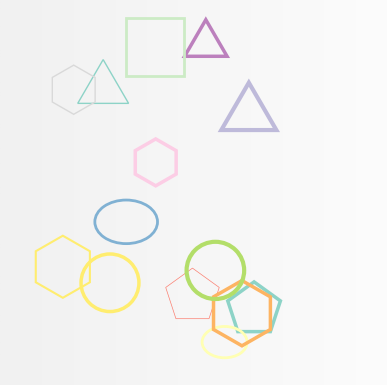[{"shape": "pentagon", "thickness": 2.5, "radius": 0.36, "center": [0.656, 0.196]}, {"shape": "triangle", "thickness": 1, "radius": 0.38, "center": [0.266, 0.769]}, {"shape": "oval", "thickness": 2, "radius": 0.29, "center": [0.58, 0.111]}, {"shape": "triangle", "thickness": 3, "radius": 0.41, "center": [0.642, 0.703]}, {"shape": "pentagon", "thickness": 0.5, "radius": 0.36, "center": [0.497, 0.231]}, {"shape": "oval", "thickness": 2, "radius": 0.4, "center": [0.326, 0.424]}, {"shape": "hexagon", "thickness": 2.5, "radius": 0.42, "center": [0.624, 0.187]}, {"shape": "circle", "thickness": 3, "radius": 0.37, "center": [0.556, 0.298]}, {"shape": "hexagon", "thickness": 2.5, "radius": 0.3, "center": [0.402, 0.578]}, {"shape": "hexagon", "thickness": 1, "radius": 0.32, "center": [0.19, 0.767]}, {"shape": "triangle", "thickness": 2.5, "radius": 0.32, "center": [0.531, 0.885]}, {"shape": "square", "thickness": 2, "radius": 0.37, "center": [0.4, 0.878]}, {"shape": "hexagon", "thickness": 1.5, "radius": 0.4, "center": [0.162, 0.307]}, {"shape": "circle", "thickness": 2.5, "radius": 0.37, "center": [0.284, 0.266]}]